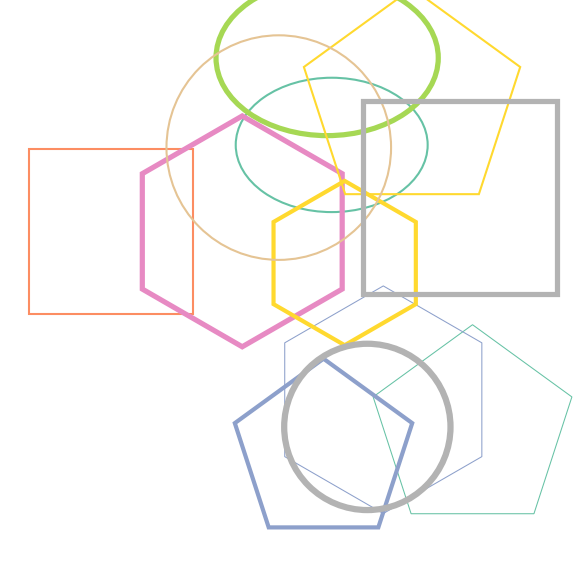[{"shape": "oval", "thickness": 1, "radius": 0.83, "center": [0.574, 0.748]}, {"shape": "pentagon", "thickness": 0.5, "radius": 0.9, "center": [0.818, 0.256]}, {"shape": "square", "thickness": 1, "radius": 0.71, "center": [0.192, 0.599]}, {"shape": "hexagon", "thickness": 0.5, "radius": 0.99, "center": [0.664, 0.307]}, {"shape": "pentagon", "thickness": 2, "radius": 0.81, "center": [0.56, 0.217]}, {"shape": "hexagon", "thickness": 2.5, "radius": 1.0, "center": [0.419, 0.599]}, {"shape": "oval", "thickness": 2.5, "radius": 0.96, "center": [0.566, 0.899]}, {"shape": "hexagon", "thickness": 2, "radius": 0.71, "center": [0.597, 0.544]}, {"shape": "pentagon", "thickness": 1, "radius": 0.98, "center": [0.714, 0.822]}, {"shape": "circle", "thickness": 1, "radius": 0.97, "center": [0.483, 0.744]}, {"shape": "square", "thickness": 2.5, "radius": 0.84, "center": [0.797, 0.657]}, {"shape": "circle", "thickness": 3, "radius": 0.72, "center": [0.636, 0.26]}]